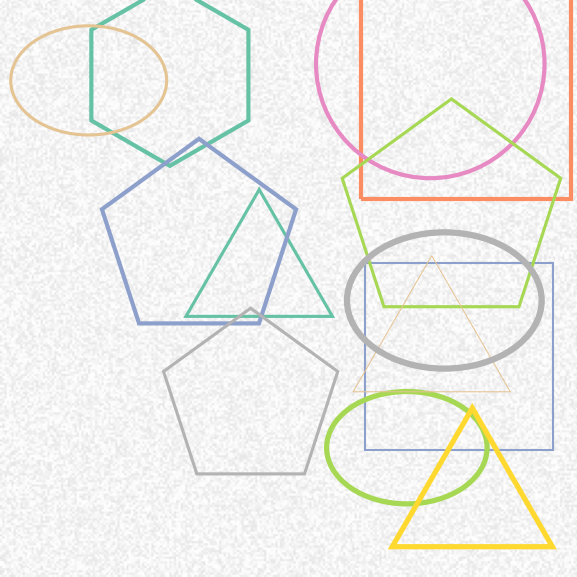[{"shape": "hexagon", "thickness": 2, "radius": 0.79, "center": [0.294, 0.869]}, {"shape": "triangle", "thickness": 1.5, "radius": 0.73, "center": [0.449, 0.525]}, {"shape": "square", "thickness": 2, "radius": 0.91, "center": [0.807, 0.836]}, {"shape": "pentagon", "thickness": 2, "radius": 0.88, "center": [0.345, 0.582]}, {"shape": "square", "thickness": 1, "radius": 0.81, "center": [0.794, 0.382]}, {"shape": "circle", "thickness": 2, "radius": 0.99, "center": [0.745, 0.888]}, {"shape": "oval", "thickness": 2.5, "radius": 0.69, "center": [0.705, 0.224]}, {"shape": "pentagon", "thickness": 1.5, "radius": 0.99, "center": [0.782, 0.629]}, {"shape": "triangle", "thickness": 2.5, "radius": 0.8, "center": [0.818, 0.132]}, {"shape": "oval", "thickness": 1.5, "radius": 0.68, "center": [0.154, 0.86]}, {"shape": "triangle", "thickness": 0.5, "radius": 0.79, "center": [0.748, 0.399]}, {"shape": "oval", "thickness": 3, "radius": 0.84, "center": [0.769, 0.479]}, {"shape": "pentagon", "thickness": 1.5, "radius": 0.79, "center": [0.434, 0.307]}]